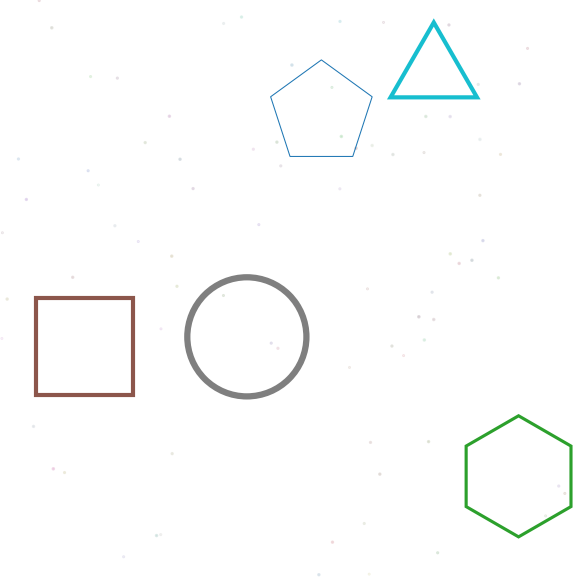[{"shape": "pentagon", "thickness": 0.5, "radius": 0.46, "center": [0.557, 0.803]}, {"shape": "hexagon", "thickness": 1.5, "radius": 0.52, "center": [0.898, 0.174]}, {"shape": "square", "thickness": 2, "radius": 0.42, "center": [0.146, 0.399]}, {"shape": "circle", "thickness": 3, "radius": 0.52, "center": [0.427, 0.416]}, {"shape": "triangle", "thickness": 2, "radius": 0.43, "center": [0.751, 0.874]}]